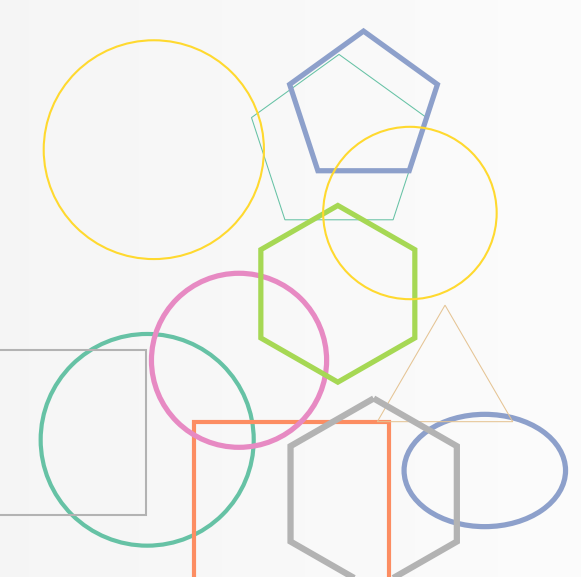[{"shape": "pentagon", "thickness": 0.5, "radius": 0.79, "center": [0.583, 0.747]}, {"shape": "circle", "thickness": 2, "radius": 0.92, "center": [0.253, 0.238]}, {"shape": "square", "thickness": 2, "radius": 0.83, "center": [0.502, 0.102]}, {"shape": "oval", "thickness": 2.5, "radius": 0.69, "center": [0.834, 0.184]}, {"shape": "pentagon", "thickness": 2.5, "radius": 0.67, "center": [0.625, 0.812]}, {"shape": "circle", "thickness": 2.5, "radius": 0.75, "center": [0.411, 0.375]}, {"shape": "hexagon", "thickness": 2.5, "radius": 0.76, "center": [0.581, 0.49]}, {"shape": "circle", "thickness": 1, "radius": 0.75, "center": [0.705, 0.63]}, {"shape": "circle", "thickness": 1, "radius": 0.95, "center": [0.265, 0.74]}, {"shape": "triangle", "thickness": 0.5, "radius": 0.67, "center": [0.766, 0.336]}, {"shape": "hexagon", "thickness": 3, "radius": 0.83, "center": [0.643, 0.144]}, {"shape": "square", "thickness": 1, "radius": 0.72, "center": [0.108, 0.25]}]